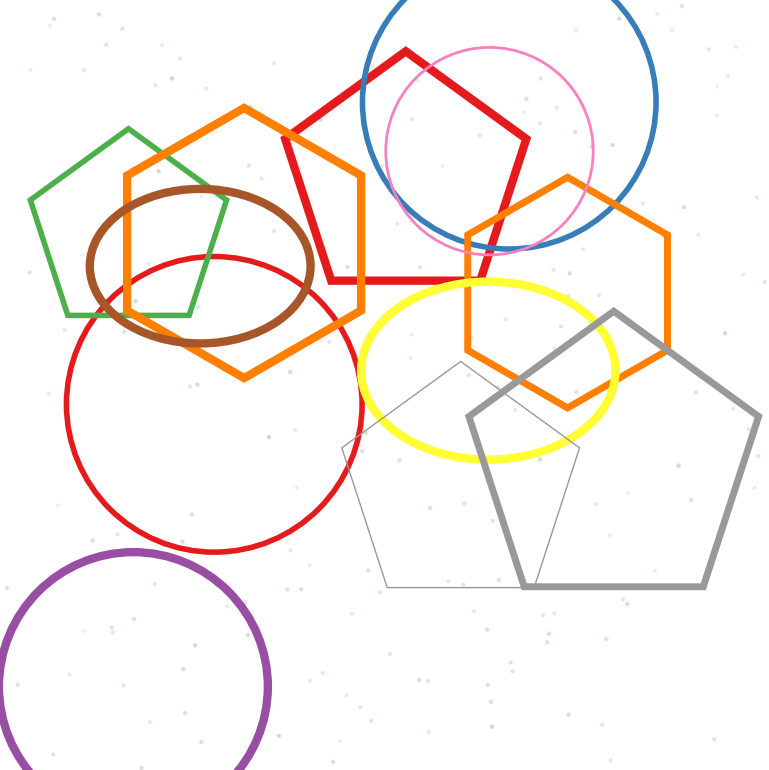[{"shape": "circle", "thickness": 2, "radius": 0.96, "center": [0.278, 0.475]}, {"shape": "pentagon", "thickness": 3, "radius": 0.82, "center": [0.527, 0.769]}, {"shape": "circle", "thickness": 2, "radius": 0.95, "center": [0.661, 0.867]}, {"shape": "pentagon", "thickness": 2, "radius": 0.67, "center": [0.167, 0.699]}, {"shape": "circle", "thickness": 3, "radius": 0.87, "center": [0.173, 0.108]}, {"shape": "hexagon", "thickness": 3, "radius": 0.88, "center": [0.317, 0.684]}, {"shape": "hexagon", "thickness": 2.5, "radius": 0.75, "center": [0.737, 0.62]}, {"shape": "oval", "thickness": 3, "radius": 0.83, "center": [0.634, 0.519]}, {"shape": "oval", "thickness": 3, "radius": 0.72, "center": [0.26, 0.654]}, {"shape": "circle", "thickness": 1, "radius": 0.67, "center": [0.636, 0.804]}, {"shape": "pentagon", "thickness": 2.5, "radius": 0.99, "center": [0.797, 0.398]}, {"shape": "pentagon", "thickness": 0.5, "radius": 0.81, "center": [0.598, 0.368]}]